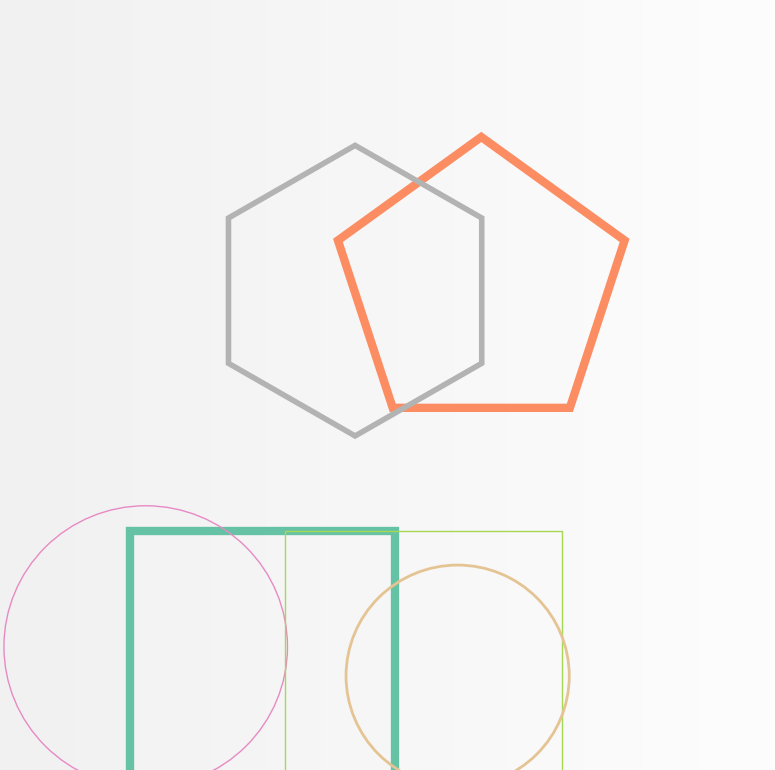[{"shape": "square", "thickness": 3, "radius": 0.86, "center": [0.339, 0.139]}, {"shape": "pentagon", "thickness": 3, "radius": 0.97, "center": [0.621, 0.628]}, {"shape": "circle", "thickness": 0.5, "radius": 0.91, "center": [0.188, 0.16]}, {"shape": "square", "thickness": 0.5, "radius": 0.89, "center": [0.546, 0.133]}, {"shape": "circle", "thickness": 1, "radius": 0.72, "center": [0.591, 0.122]}, {"shape": "hexagon", "thickness": 2, "radius": 0.94, "center": [0.458, 0.623]}]